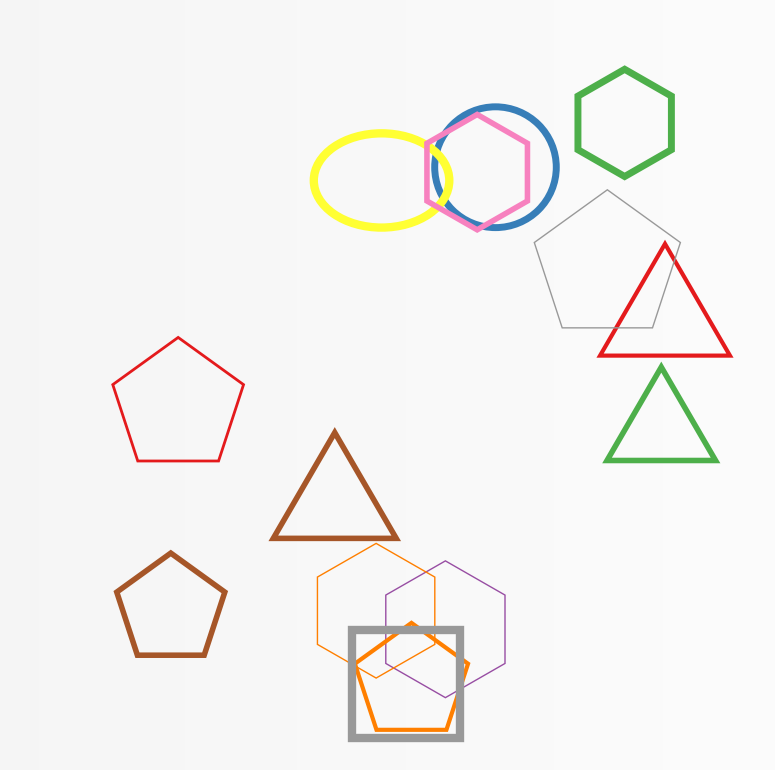[{"shape": "triangle", "thickness": 1.5, "radius": 0.48, "center": [0.858, 0.587]}, {"shape": "pentagon", "thickness": 1, "radius": 0.44, "center": [0.23, 0.473]}, {"shape": "circle", "thickness": 2.5, "radius": 0.39, "center": [0.639, 0.783]}, {"shape": "hexagon", "thickness": 2.5, "radius": 0.35, "center": [0.806, 0.84]}, {"shape": "triangle", "thickness": 2, "radius": 0.4, "center": [0.853, 0.442]}, {"shape": "hexagon", "thickness": 0.5, "radius": 0.44, "center": [0.575, 0.183]}, {"shape": "hexagon", "thickness": 0.5, "radius": 0.44, "center": [0.485, 0.207]}, {"shape": "pentagon", "thickness": 1.5, "radius": 0.38, "center": [0.531, 0.114]}, {"shape": "oval", "thickness": 3, "radius": 0.44, "center": [0.492, 0.766]}, {"shape": "pentagon", "thickness": 2, "radius": 0.37, "center": [0.22, 0.208]}, {"shape": "triangle", "thickness": 2, "radius": 0.46, "center": [0.432, 0.347]}, {"shape": "hexagon", "thickness": 2, "radius": 0.37, "center": [0.616, 0.776]}, {"shape": "square", "thickness": 3, "radius": 0.35, "center": [0.524, 0.112]}, {"shape": "pentagon", "thickness": 0.5, "radius": 0.5, "center": [0.784, 0.654]}]